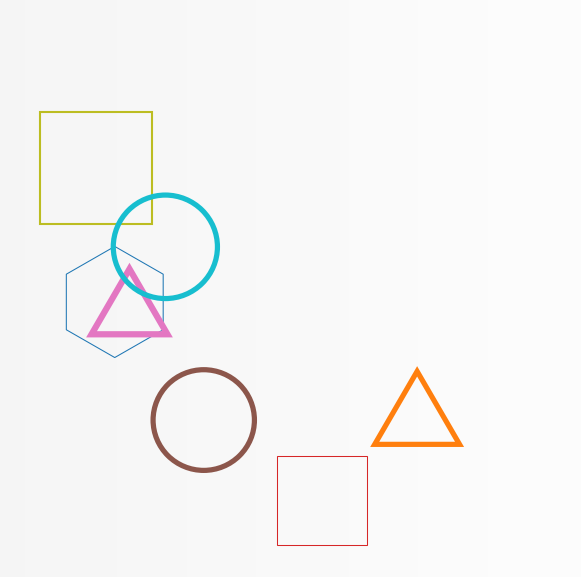[{"shape": "hexagon", "thickness": 0.5, "radius": 0.48, "center": [0.197, 0.476]}, {"shape": "triangle", "thickness": 2.5, "radius": 0.42, "center": [0.718, 0.272]}, {"shape": "square", "thickness": 0.5, "radius": 0.39, "center": [0.553, 0.133]}, {"shape": "circle", "thickness": 2.5, "radius": 0.44, "center": [0.351, 0.272]}, {"shape": "triangle", "thickness": 3, "radius": 0.38, "center": [0.223, 0.458]}, {"shape": "square", "thickness": 1, "radius": 0.48, "center": [0.165, 0.708]}, {"shape": "circle", "thickness": 2.5, "radius": 0.45, "center": [0.284, 0.572]}]